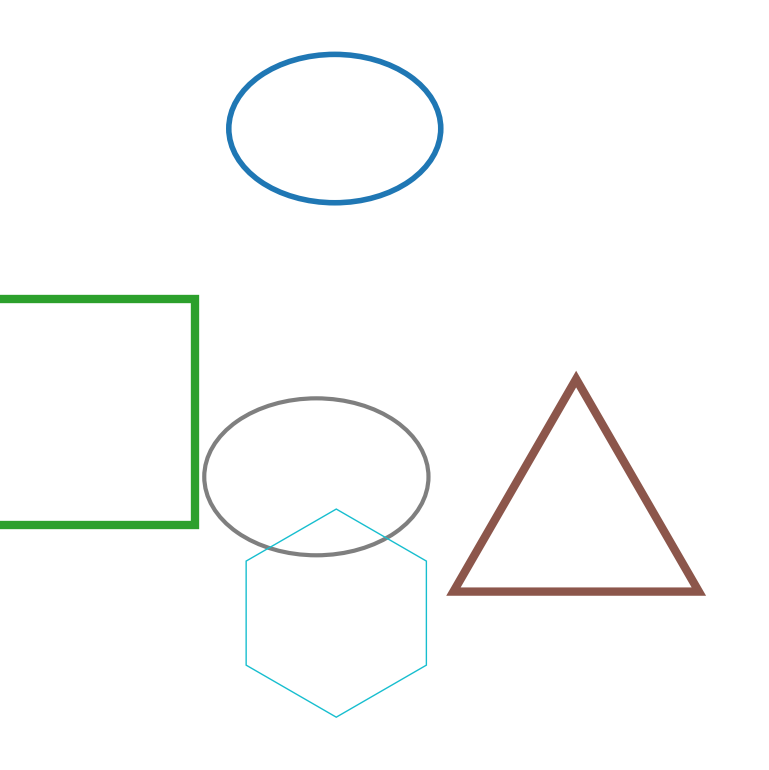[{"shape": "oval", "thickness": 2, "radius": 0.69, "center": [0.435, 0.833]}, {"shape": "square", "thickness": 3, "radius": 0.73, "center": [0.108, 0.465]}, {"shape": "triangle", "thickness": 3, "radius": 0.92, "center": [0.748, 0.324]}, {"shape": "oval", "thickness": 1.5, "radius": 0.73, "center": [0.411, 0.381]}, {"shape": "hexagon", "thickness": 0.5, "radius": 0.68, "center": [0.437, 0.204]}]